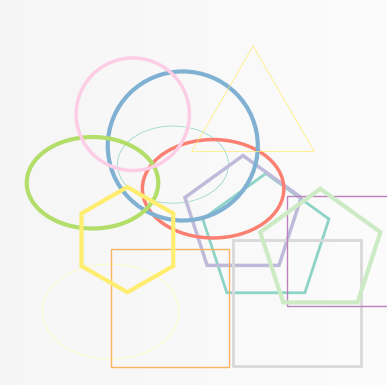[{"shape": "pentagon", "thickness": 2, "radius": 0.86, "center": [0.686, 0.378]}, {"shape": "oval", "thickness": 0.5, "radius": 0.72, "center": [0.446, 0.572]}, {"shape": "oval", "thickness": 0.5, "radius": 0.88, "center": [0.285, 0.191]}, {"shape": "pentagon", "thickness": 2.5, "radius": 0.79, "center": [0.627, 0.438]}, {"shape": "oval", "thickness": 2.5, "radius": 0.91, "center": [0.55, 0.51]}, {"shape": "circle", "thickness": 3, "radius": 0.97, "center": [0.472, 0.621]}, {"shape": "square", "thickness": 1, "radius": 0.76, "center": [0.439, 0.2]}, {"shape": "oval", "thickness": 3, "radius": 0.85, "center": [0.239, 0.525]}, {"shape": "circle", "thickness": 2.5, "radius": 0.73, "center": [0.343, 0.703]}, {"shape": "square", "thickness": 2, "radius": 0.82, "center": [0.767, 0.212]}, {"shape": "square", "thickness": 1, "radius": 0.71, "center": [0.883, 0.348]}, {"shape": "pentagon", "thickness": 3, "radius": 0.82, "center": [0.827, 0.346]}, {"shape": "triangle", "thickness": 0.5, "radius": 0.91, "center": [0.653, 0.698]}, {"shape": "hexagon", "thickness": 3, "radius": 0.68, "center": [0.329, 0.377]}]